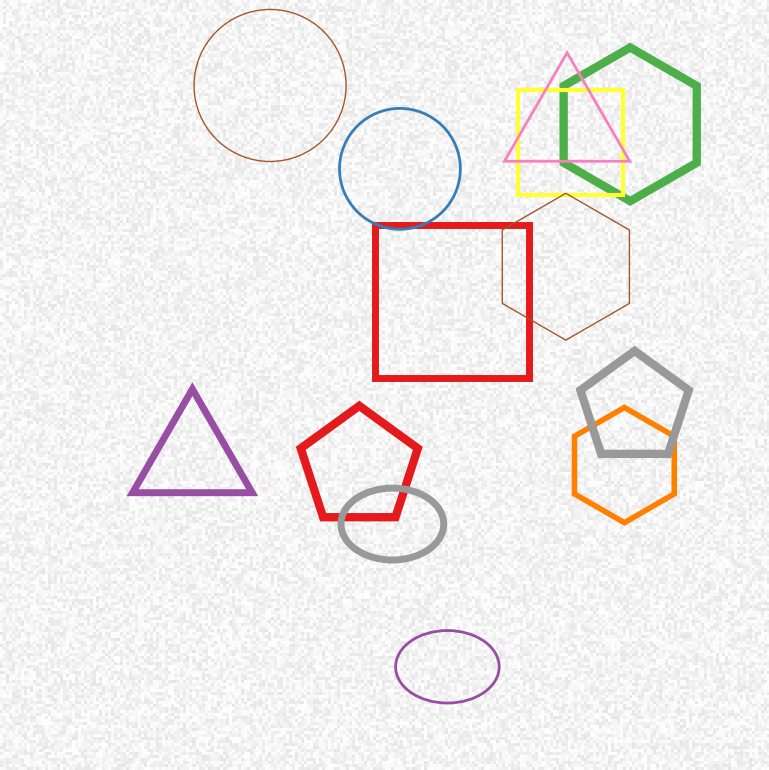[{"shape": "square", "thickness": 2.5, "radius": 0.5, "center": [0.587, 0.609]}, {"shape": "pentagon", "thickness": 3, "radius": 0.4, "center": [0.467, 0.393]}, {"shape": "circle", "thickness": 1, "radius": 0.39, "center": [0.519, 0.781]}, {"shape": "hexagon", "thickness": 3, "radius": 0.5, "center": [0.818, 0.839]}, {"shape": "oval", "thickness": 1, "radius": 0.34, "center": [0.581, 0.134]}, {"shape": "triangle", "thickness": 2.5, "radius": 0.45, "center": [0.25, 0.405]}, {"shape": "hexagon", "thickness": 2, "radius": 0.37, "center": [0.811, 0.396]}, {"shape": "square", "thickness": 1.5, "radius": 0.34, "center": [0.74, 0.816]}, {"shape": "hexagon", "thickness": 0.5, "radius": 0.48, "center": [0.735, 0.654]}, {"shape": "circle", "thickness": 0.5, "radius": 0.49, "center": [0.351, 0.889]}, {"shape": "triangle", "thickness": 1, "radius": 0.47, "center": [0.736, 0.838]}, {"shape": "pentagon", "thickness": 3, "radius": 0.37, "center": [0.824, 0.47]}, {"shape": "oval", "thickness": 2.5, "radius": 0.33, "center": [0.51, 0.319]}]